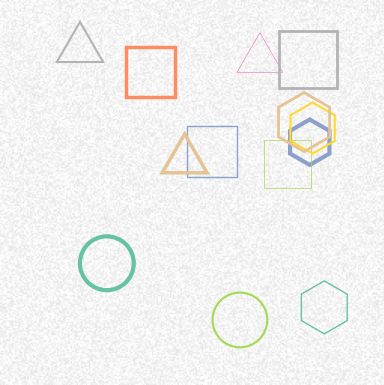[{"shape": "circle", "thickness": 3, "radius": 0.35, "center": [0.278, 0.316]}, {"shape": "hexagon", "thickness": 1, "radius": 0.34, "center": [0.842, 0.202]}, {"shape": "square", "thickness": 2.5, "radius": 0.32, "center": [0.391, 0.812]}, {"shape": "square", "thickness": 1, "radius": 0.33, "center": [0.551, 0.607]}, {"shape": "hexagon", "thickness": 3, "radius": 0.3, "center": [0.805, 0.631]}, {"shape": "triangle", "thickness": 0.5, "radius": 0.34, "center": [0.675, 0.846]}, {"shape": "circle", "thickness": 1.5, "radius": 0.36, "center": [0.623, 0.169]}, {"shape": "square", "thickness": 0.5, "radius": 0.31, "center": [0.747, 0.574]}, {"shape": "hexagon", "thickness": 1.5, "radius": 0.33, "center": [0.812, 0.667]}, {"shape": "triangle", "thickness": 2.5, "radius": 0.34, "center": [0.48, 0.585]}, {"shape": "hexagon", "thickness": 2, "radius": 0.38, "center": [0.79, 0.683]}, {"shape": "triangle", "thickness": 1.5, "radius": 0.35, "center": [0.208, 0.874]}, {"shape": "square", "thickness": 2, "radius": 0.37, "center": [0.8, 0.845]}]